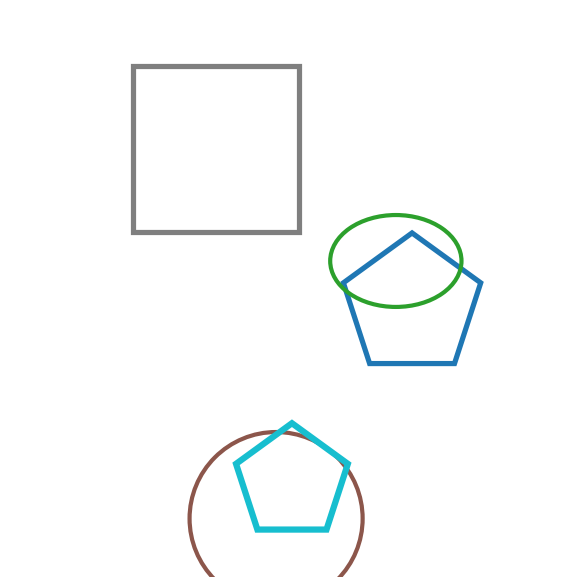[{"shape": "pentagon", "thickness": 2.5, "radius": 0.63, "center": [0.714, 0.471]}, {"shape": "oval", "thickness": 2, "radius": 0.57, "center": [0.685, 0.547]}, {"shape": "circle", "thickness": 2, "radius": 0.75, "center": [0.478, 0.101]}, {"shape": "square", "thickness": 2.5, "radius": 0.72, "center": [0.374, 0.741]}, {"shape": "pentagon", "thickness": 3, "radius": 0.51, "center": [0.506, 0.164]}]